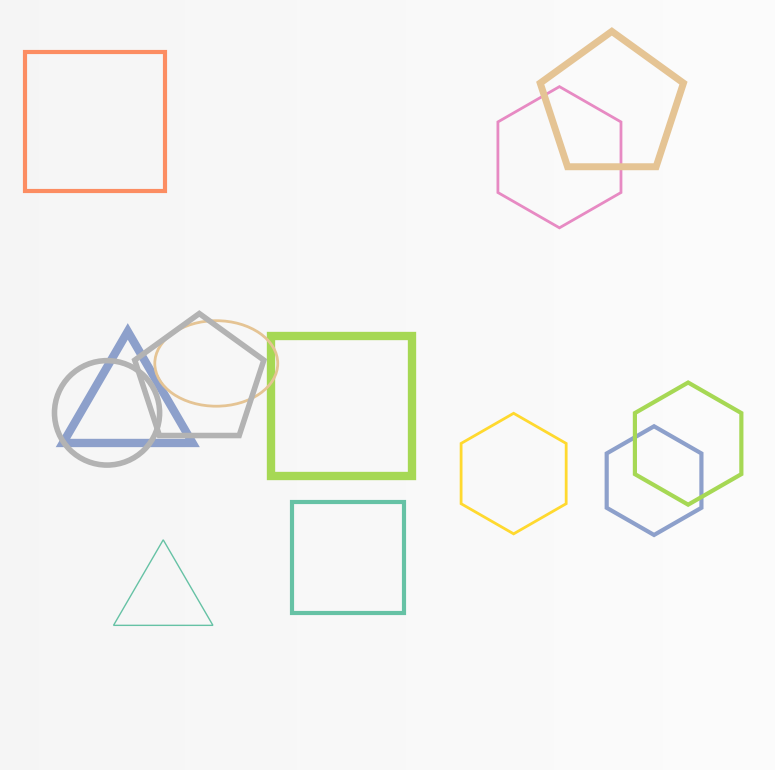[{"shape": "square", "thickness": 1.5, "radius": 0.36, "center": [0.449, 0.276]}, {"shape": "triangle", "thickness": 0.5, "radius": 0.37, "center": [0.211, 0.225]}, {"shape": "square", "thickness": 1.5, "radius": 0.45, "center": [0.122, 0.842]}, {"shape": "hexagon", "thickness": 1.5, "radius": 0.35, "center": [0.844, 0.376]}, {"shape": "triangle", "thickness": 3, "radius": 0.48, "center": [0.165, 0.473]}, {"shape": "hexagon", "thickness": 1, "radius": 0.46, "center": [0.722, 0.796]}, {"shape": "hexagon", "thickness": 1.5, "radius": 0.4, "center": [0.888, 0.424]}, {"shape": "square", "thickness": 3, "radius": 0.46, "center": [0.44, 0.473]}, {"shape": "hexagon", "thickness": 1, "radius": 0.39, "center": [0.663, 0.385]}, {"shape": "pentagon", "thickness": 2.5, "radius": 0.49, "center": [0.789, 0.862]}, {"shape": "oval", "thickness": 1, "radius": 0.4, "center": [0.279, 0.528]}, {"shape": "circle", "thickness": 2, "radius": 0.34, "center": [0.138, 0.464]}, {"shape": "pentagon", "thickness": 2, "radius": 0.44, "center": [0.257, 0.505]}]